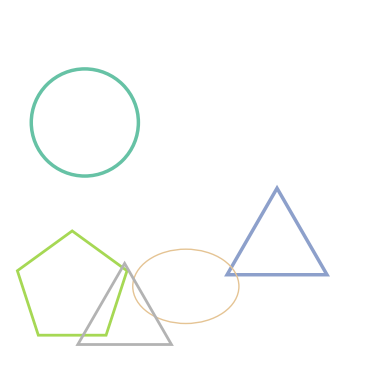[{"shape": "circle", "thickness": 2.5, "radius": 0.7, "center": [0.22, 0.682]}, {"shape": "triangle", "thickness": 2.5, "radius": 0.75, "center": [0.72, 0.361]}, {"shape": "pentagon", "thickness": 2, "radius": 0.75, "center": [0.188, 0.25]}, {"shape": "oval", "thickness": 1, "radius": 0.69, "center": [0.483, 0.256]}, {"shape": "triangle", "thickness": 2, "radius": 0.7, "center": [0.324, 0.175]}]